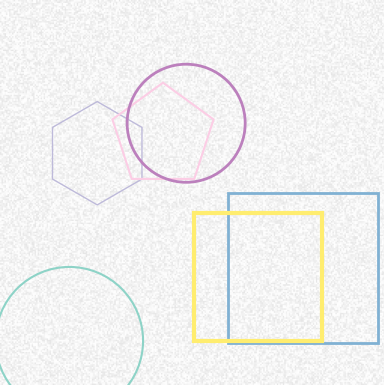[{"shape": "circle", "thickness": 1.5, "radius": 0.96, "center": [0.18, 0.115]}, {"shape": "hexagon", "thickness": 1, "radius": 0.67, "center": [0.253, 0.602]}, {"shape": "square", "thickness": 2, "radius": 0.98, "center": [0.787, 0.304]}, {"shape": "pentagon", "thickness": 1.5, "radius": 0.69, "center": [0.423, 0.647]}, {"shape": "circle", "thickness": 2, "radius": 0.77, "center": [0.483, 0.68]}, {"shape": "square", "thickness": 3, "radius": 0.83, "center": [0.67, 0.281]}]